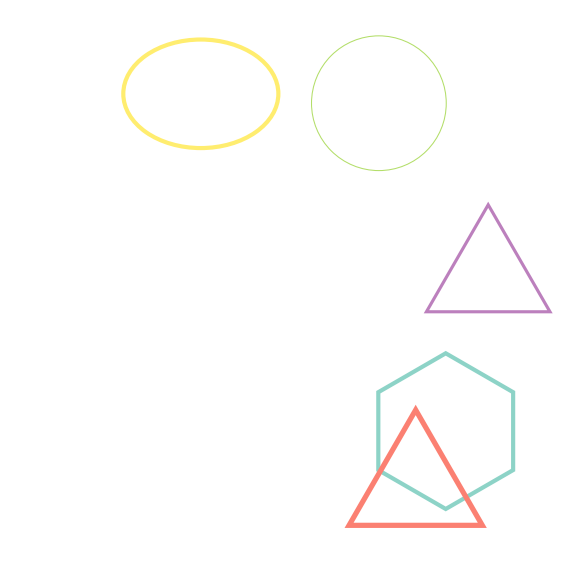[{"shape": "hexagon", "thickness": 2, "radius": 0.67, "center": [0.772, 0.253]}, {"shape": "triangle", "thickness": 2.5, "radius": 0.67, "center": [0.72, 0.156]}, {"shape": "circle", "thickness": 0.5, "radius": 0.58, "center": [0.656, 0.82]}, {"shape": "triangle", "thickness": 1.5, "radius": 0.62, "center": [0.845, 0.521]}, {"shape": "oval", "thickness": 2, "radius": 0.67, "center": [0.348, 0.837]}]